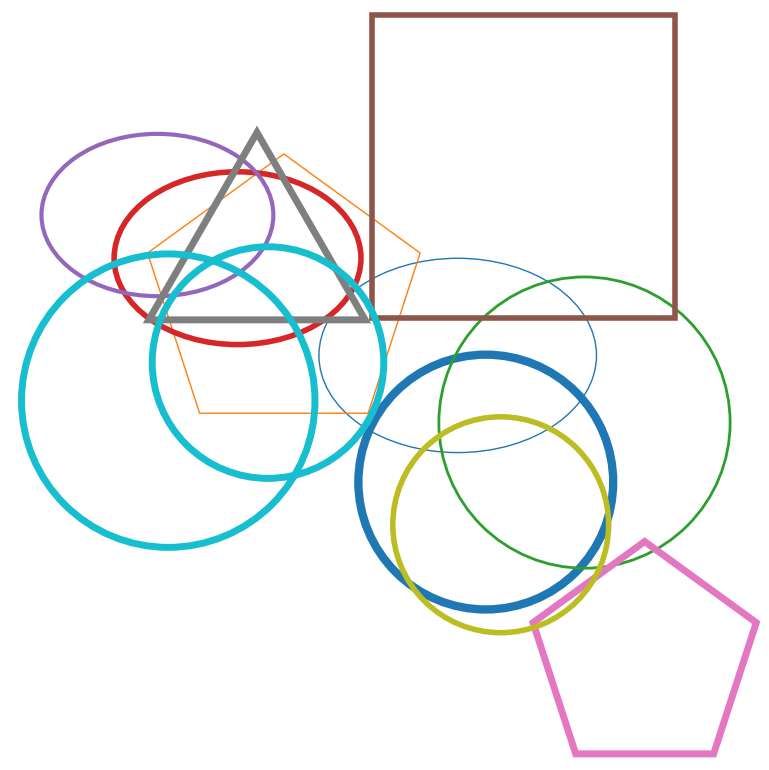[{"shape": "circle", "thickness": 3, "radius": 0.83, "center": [0.631, 0.374]}, {"shape": "oval", "thickness": 0.5, "radius": 0.9, "center": [0.594, 0.538]}, {"shape": "pentagon", "thickness": 0.5, "radius": 0.93, "center": [0.369, 0.614]}, {"shape": "circle", "thickness": 1, "radius": 0.95, "center": [0.759, 0.451]}, {"shape": "oval", "thickness": 2, "radius": 0.8, "center": [0.308, 0.665]}, {"shape": "oval", "thickness": 1.5, "radius": 0.75, "center": [0.204, 0.721]}, {"shape": "square", "thickness": 2, "radius": 0.99, "center": [0.68, 0.784]}, {"shape": "pentagon", "thickness": 2.5, "radius": 0.76, "center": [0.837, 0.144]}, {"shape": "triangle", "thickness": 2.5, "radius": 0.81, "center": [0.334, 0.666]}, {"shape": "circle", "thickness": 2, "radius": 0.7, "center": [0.65, 0.318]}, {"shape": "circle", "thickness": 2.5, "radius": 0.95, "center": [0.218, 0.48]}, {"shape": "circle", "thickness": 2.5, "radius": 0.75, "center": [0.348, 0.529]}]